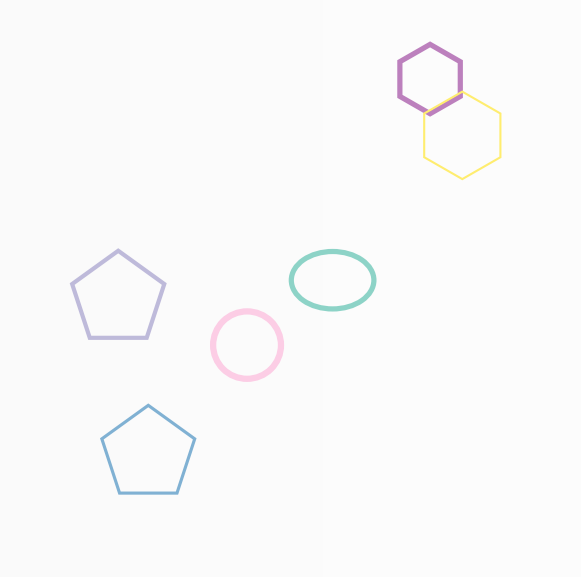[{"shape": "oval", "thickness": 2.5, "radius": 0.36, "center": [0.572, 0.514]}, {"shape": "pentagon", "thickness": 2, "radius": 0.42, "center": [0.203, 0.482]}, {"shape": "pentagon", "thickness": 1.5, "radius": 0.42, "center": [0.255, 0.213]}, {"shape": "circle", "thickness": 3, "radius": 0.29, "center": [0.425, 0.402]}, {"shape": "hexagon", "thickness": 2.5, "radius": 0.3, "center": [0.74, 0.862]}, {"shape": "hexagon", "thickness": 1, "radius": 0.38, "center": [0.795, 0.765]}]